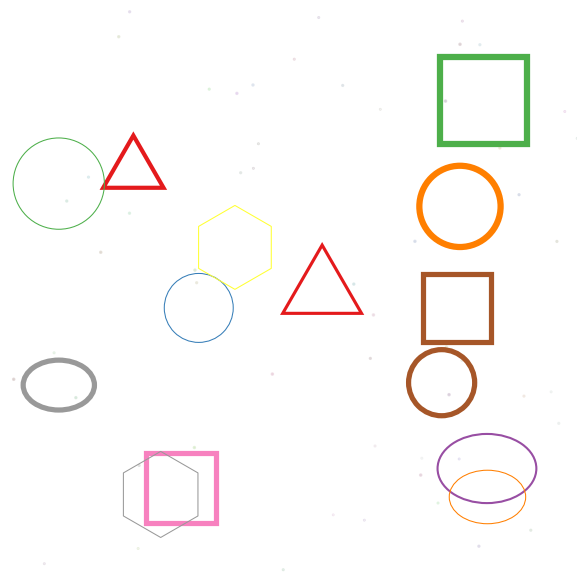[{"shape": "triangle", "thickness": 1.5, "radius": 0.39, "center": [0.558, 0.496]}, {"shape": "triangle", "thickness": 2, "radius": 0.3, "center": [0.231, 0.704]}, {"shape": "circle", "thickness": 0.5, "radius": 0.3, "center": [0.344, 0.466]}, {"shape": "circle", "thickness": 0.5, "radius": 0.4, "center": [0.102, 0.681]}, {"shape": "square", "thickness": 3, "radius": 0.38, "center": [0.838, 0.824]}, {"shape": "oval", "thickness": 1, "radius": 0.43, "center": [0.843, 0.188]}, {"shape": "oval", "thickness": 0.5, "radius": 0.33, "center": [0.844, 0.139]}, {"shape": "circle", "thickness": 3, "radius": 0.35, "center": [0.797, 0.642]}, {"shape": "hexagon", "thickness": 0.5, "radius": 0.36, "center": [0.407, 0.571]}, {"shape": "square", "thickness": 2.5, "radius": 0.29, "center": [0.791, 0.466]}, {"shape": "circle", "thickness": 2.5, "radius": 0.29, "center": [0.765, 0.336]}, {"shape": "square", "thickness": 2.5, "radius": 0.3, "center": [0.314, 0.154]}, {"shape": "oval", "thickness": 2.5, "radius": 0.31, "center": [0.102, 0.332]}, {"shape": "hexagon", "thickness": 0.5, "radius": 0.37, "center": [0.278, 0.143]}]